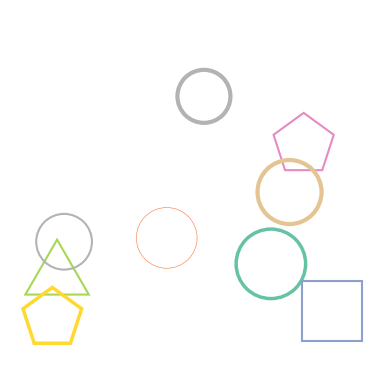[{"shape": "circle", "thickness": 2.5, "radius": 0.45, "center": [0.704, 0.315]}, {"shape": "circle", "thickness": 0.5, "radius": 0.39, "center": [0.433, 0.382]}, {"shape": "square", "thickness": 1.5, "radius": 0.39, "center": [0.863, 0.192]}, {"shape": "pentagon", "thickness": 1.5, "radius": 0.41, "center": [0.789, 0.625]}, {"shape": "triangle", "thickness": 1.5, "radius": 0.48, "center": [0.148, 0.282]}, {"shape": "pentagon", "thickness": 2.5, "radius": 0.4, "center": [0.136, 0.173]}, {"shape": "circle", "thickness": 3, "radius": 0.42, "center": [0.752, 0.501]}, {"shape": "circle", "thickness": 3, "radius": 0.34, "center": [0.53, 0.75]}, {"shape": "circle", "thickness": 1.5, "radius": 0.36, "center": [0.166, 0.372]}]